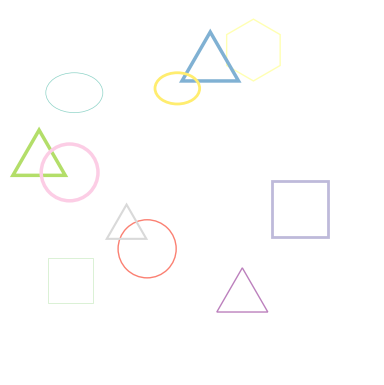[{"shape": "oval", "thickness": 0.5, "radius": 0.37, "center": [0.193, 0.759]}, {"shape": "hexagon", "thickness": 1, "radius": 0.4, "center": [0.658, 0.87]}, {"shape": "square", "thickness": 2, "radius": 0.36, "center": [0.78, 0.457]}, {"shape": "circle", "thickness": 1, "radius": 0.38, "center": [0.382, 0.354]}, {"shape": "triangle", "thickness": 2.5, "radius": 0.42, "center": [0.546, 0.832]}, {"shape": "triangle", "thickness": 2.5, "radius": 0.39, "center": [0.102, 0.584]}, {"shape": "circle", "thickness": 2.5, "radius": 0.37, "center": [0.181, 0.552]}, {"shape": "triangle", "thickness": 1.5, "radius": 0.3, "center": [0.329, 0.409]}, {"shape": "triangle", "thickness": 1, "radius": 0.38, "center": [0.629, 0.228]}, {"shape": "square", "thickness": 0.5, "radius": 0.29, "center": [0.183, 0.272]}, {"shape": "oval", "thickness": 2, "radius": 0.29, "center": [0.461, 0.77]}]